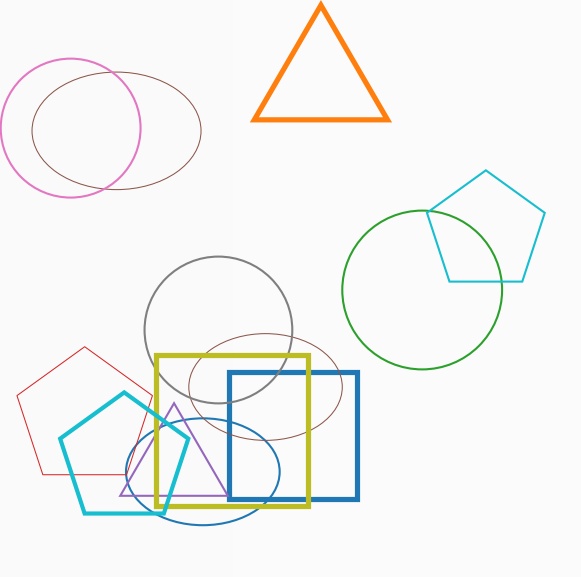[{"shape": "square", "thickness": 2.5, "radius": 0.55, "center": [0.504, 0.245]}, {"shape": "oval", "thickness": 1, "radius": 0.66, "center": [0.349, 0.182]}, {"shape": "triangle", "thickness": 2.5, "radius": 0.66, "center": [0.552, 0.858]}, {"shape": "circle", "thickness": 1, "radius": 0.69, "center": [0.726, 0.497]}, {"shape": "pentagon", "thickness": 0.5, "radius": 0.61, "center": [0.146, 0.276]}, {"shape": "triangle", "thickness": 1, "radius": 0.53, "center": [0.299, 0.194]}, {"shape": "oval", "thickness": 0.5, "radius": 0.73, "center": [0.2, 0.773]}, {"shape": "oval", "thickness": 0.5, "radius": 0.66, "center": [0.457, 0.329]}, {"shape": "circle", "thickness": 1, "radius": 0.6, "center": [0.122, 0.777]}, {"shape": "circle", "thickness": 1, "radius": 0.64, "center": [0.376, 0.428]}, {"shape": "square", "thickness": 2.5, "radius": 0.65, "center": [0.399, 0.253]}, {"shape": "pentagon", "thickness": 1, "radius": 0.53, "center": [0.836, 0.598]}, {"shape": "pentagon", "thickness": 2, "radius": 0.58, "center": [0.214, 0.204]}]